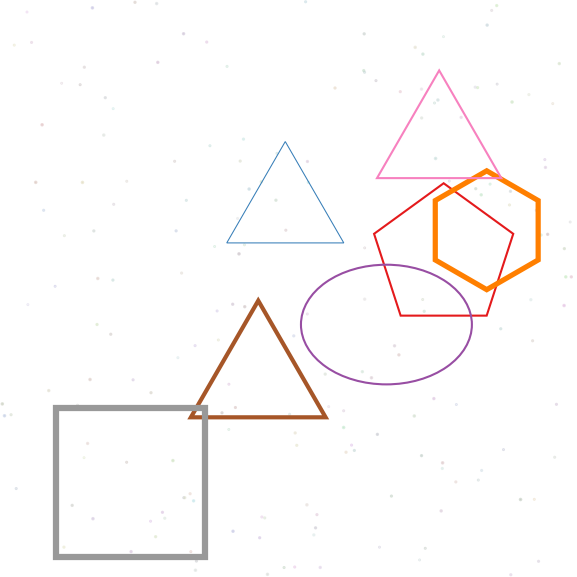[{"shape": "pentagon", "thickness": 1, "radius": 0.63, "center": [0.768, 0.555]}, {"shape": "triangle", "thickness": 0.5, "radius": 0.59, "center": [0.494, 0.637]}, {"shape": "oval", "thickness": 1, "radius": 0.74, "center": [0.669, 0.437]}, {"shape": "hexagon", "thickness": 2.5, "radius": 0.51, "center": [0.843, 0.6]}, {"shape": "triangle", "thickness": 2, "radius": 0.67, "center": [0.447, 0.344]}, {"shape": "triangle", "thickness": 1, "radius": 0.62, "center": [0.76, 0.753]}, {"shape": "square", "thickness": 3, "radius": 0.64, "center": [0.226, 0.163]}]